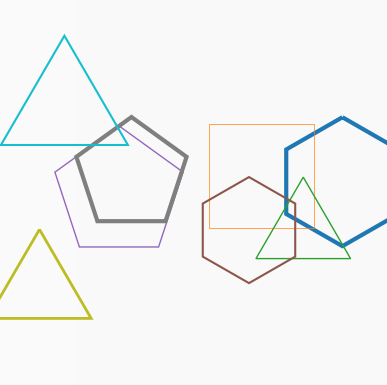[{"shape": "hexagon", "thickness": 3, "radius": 0.84, "center": [0.884, 0.528]}, {"shape": "square", "thickness": 0.5, "radius": 0.68, "center": [0.675, 0.543]}, {"shape": "triangle", "thickness": 1, "radius": 0.7, "center": [0.783, 0.399]}, {"shape": "pentagon", "thickness": 1, "radius": 0.87, "center": [0.307, 0.499]}, {"shape": "hexagon", "thickness": 1.5, "radius": 0.69, "center": [0.643, 0.402]}, {"shape": "pentagon", "thickness": 3, "radius": 0.75, "center": [0.339, 0.546]}, {"shape": "triangle", "thickness": 2, "radius": 0.77, "center": [0.102, 0.25]}, {"shape": "triangle", "thickness": 1.5, "radius": 0.95, "center": [0.166, 0.718]}]